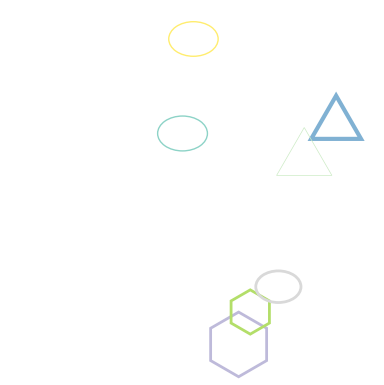[{"shape": "oval", "thickness": 1, "radius": 0.32, "center": [0.474, 0.653]}, {"shape": "hexagon", "thickness": 2, "radius": 0.42, "center": [0.62, 0.105]}, {"shape": "triangle", "thickness": 3, "radius": 0.37, "center": [0.873, 0.677]}, {"shape": "hexagon", "thickness": 2, "radius": 0.29, "center": [0.65, 0.19]}, {"shape": "oval", "thickness": 2, "radius": 0.29, "center": [0.723, 0.255]}, {"shape": "triangle", "thickness": 0.5, "radius": 0.41, "center": [0.79, 0.586]}, {"shape": "oval", "thickness": 1, "radius": 0.32, "center": [0.502, 0.899]}]